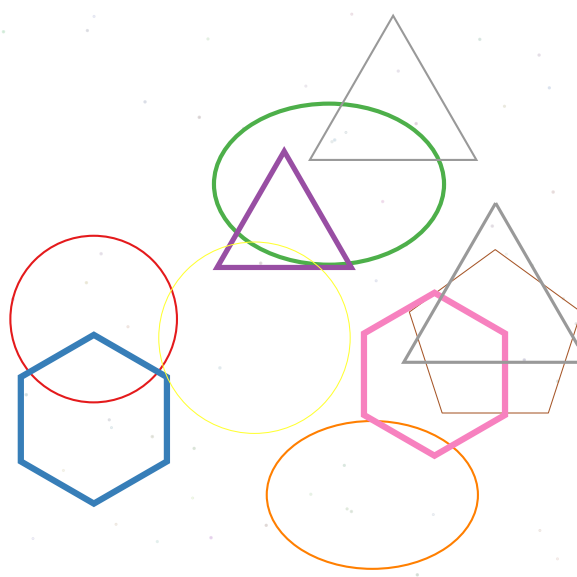[{"shape": "circle", "thickness": 1, "radius": 0.72, "center": [0.162, 0.447]}, {"shape": "hexagon", "thickness": 3, "radius": 0.73, "center": [0.163, 0.273]}, {"shape": "oval", "thickness": 2, "radius": 1.0, "center": [0.57, 0.68]}, {"shape": "triangle", "thickness": 2.5, "radius": 0.67, "center": [0.492, 0.603]}, {"shape": "oval", "thickness": 1, "radius": 0.91, "center": [0.645, 0.142]}, {"shape": "circle", "thickness": 0.5, "radius": 0.83, "center": [0.441, 0.414]}, {"shape": "pentagon", "thickness": 0.5, "radius": 0.78, "center": [0.858, 0.411]}, {"shape": "hexagon", "thickness": 3, "radius": 0.71, "center": [0.752, 0.351]}, {"shape": "triangle", "thickness": 1, "radius": 0.83, "center": [0.681, 0.805]}, {"shape": "triangle", "thickness": 1.5, "radius": 0.92, "center": [0.858, 0.464]}]